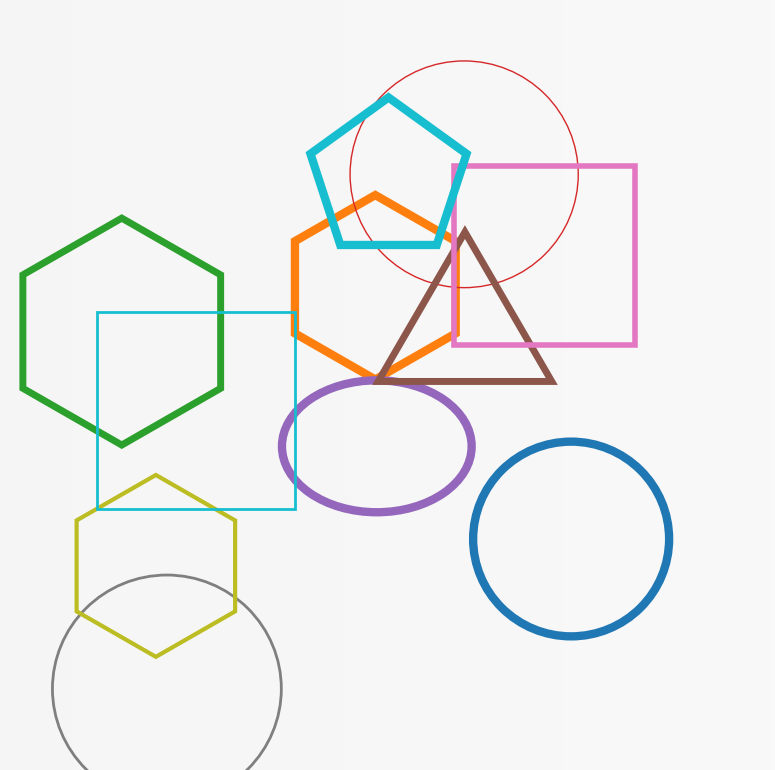[{"shape": "circle", "thickness": 3, "radius": 0.63, "center": [0.737, 0.3]}, {"shape": "hexagon", "thickness": 3, "radius": 0.6, "center": [0.484, 0.627]}, {"shape": "hexagon", "thickness": 2.5, "radius": 0.74, "center": [0.157, 0.569]}, {"shape": "circle", "thickness": 0.5, "radius": 0.74, "center": [0.599, 0.774]}, {"shape": "oval", "thickness": 3, "radius": 0.61, "center": [0.486, 0.42]}, {"shape": "triangle", "thickness": 2.5, "radius": 0.65, "center": [0.6, 0.569]}, {"shape": "square", "thickness": 2, "radius": 0.58, "center": [0.703, 0.668]}, {"shape": "circle", "thickness": 1, "radius": 0.74, "center": [0.215, 0.106]}, {"shape": "hexagon", "thickness": 1.5, "radius": 0.59, "center": [0.201, 0.265]}, {"shape": "pentagon", "thickness": 3, "radius": 0.53, "center": [0.501, 0.768]}, {"shape": "square", "thickness": 1, "radius": 0.64, "center": [0.253, 0.467]}]